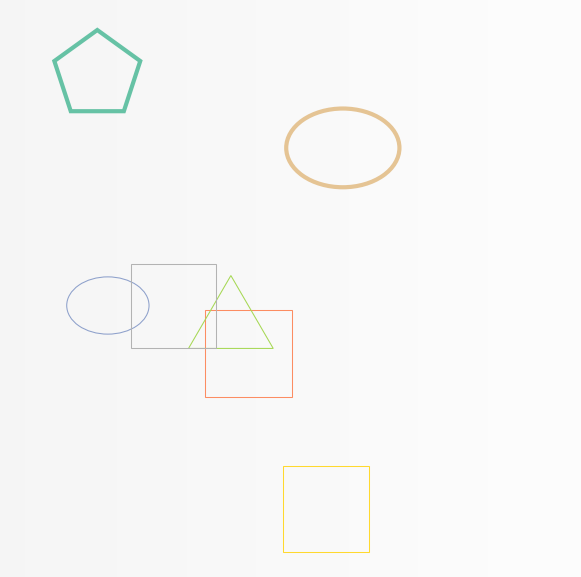[{"shape": "pentagon", "thickness": 2, "radius": 0.39, "center": [0.167, 0.869]}, {"shape": "square", "thickness": 0.5, "radius": 0.37, "center": [0.428, 0.387]}, {"shape": "oval", "thickness": 0.5, "radius": 0.35, "center": [0.186, 0.47]}, {"shape": "triangle", "thickness": 0.5, "radius": 0.42, "center": [0.397, 0.438]}, {"shape": "square", "thickness": 0.5, "radius": 0.37, "center": [0.561, 0.118]}, {"shape": "oval", "thickness": 2, "radius": 0.49, "center": [0.59, 0.743]}, {"shape": "square", "thickness": 0.5, "radius": 0.37, "center": [0.299, 0.469]}]